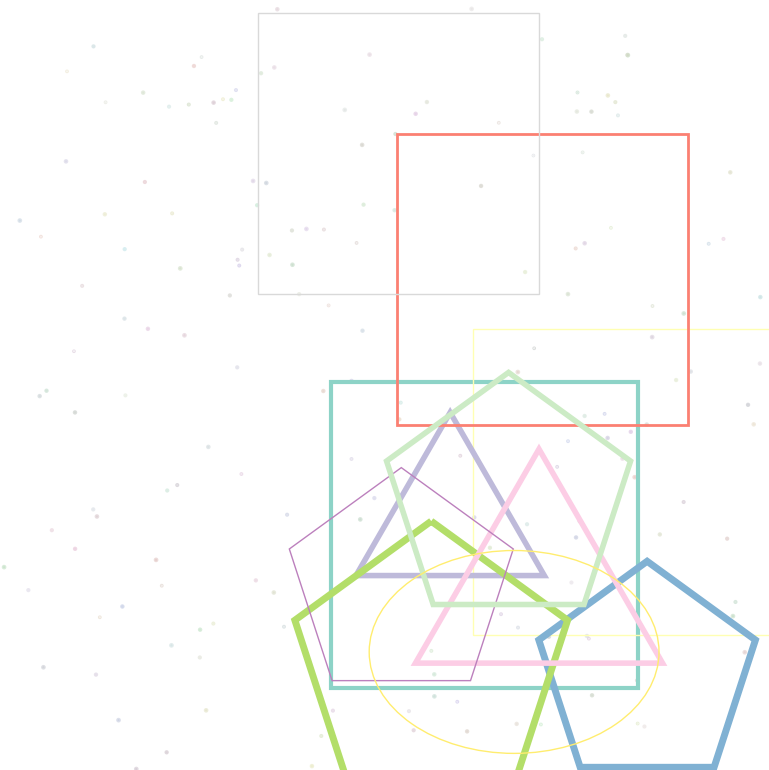[{"shape": "square", "thickness": 1.5, "radius": 1.0, "center": [0.629, 0.305]}, {"shape": "square", "thickness": 0.5, "radius": 0.99, "center": [0.813, 0.375]}, {"shape": "triangle", "thickness": 2, "radius": 0.71, "center": [0.585, 0.323]}, {"shape": "square", "thickness": 1, "radius": 0.94, "center": [0.704, 0.637]}, {"shape": "pentagon", "thickness": 2.5, "radius": 0.74, "center": [0.84, 0.123]}, {"shape": "pentagon", "thickness": 2.5, "radius": 0.93, "center": [0.56, 0.137]}, {"shape": "triangle", "thickness": 2, "radius": 0.93, "center": [0.7, 0.231]}, {"shape": "square", "thickness": 0.5, "radius": 0.91, "center": [0.517, 0.801]}, {"shape": "pentagon", "thickness": 0.5, "radius": 0.76, "center": [0.521, 0.24]}, {"shape": "pentagon", "thickness": 2, "radius": 0.83, "center": [0.66, 0.35]}, {"shape": "oval", "thickness": 0.5, "radius": 0.94, "center": [0.668, 0.153]}]